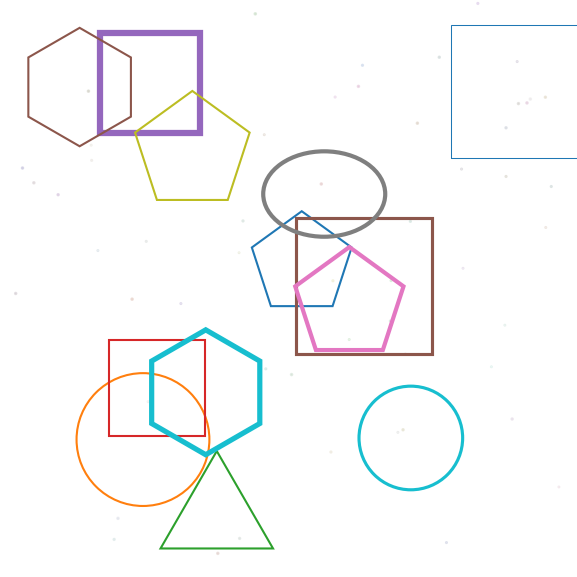[{"shape": "square", "thickness": 0.5, "radius": 0.58, "center": [0.896, 0.841]}, {"shape": "pentagon", "thickness": 1, "radius": 0.45, "center": [0.522, 0.543]}, {"shape": "circle", "thickness": 1, "radius": 0.58, "center": [0.248, 0.238]}, {"shape": "triangle", "thickness": 1, "radius": 0.56, "center": [0.375, 0.106]}, {"shape": "square", "thickness": 1, "radius": 0.41, "center": [0.272, 0.327]}, {"shape": "square", "thickness": 3, "radius": 0.43, "center": [0.26, 0.856]}, {"shape": "hexagon", "thickness": 1, "radius": 0.51, "center": [0.138, 0.848]}, {"shape": "square", "thickness": 1.5, "radius": 0.59, "center": [0.63, 0.504]}, {"shape": "pentagon", "thickness": 2, "radius": 0.49, "center": [0.605, 0.473]}, {"shape": "oval", "thickness": 2, "radius": 0.53, "center": [0.561, 0.663]}, {"shape": "pentagon", "thickness": 1, "radius": 0.52, "center": [0.333, 0.737]}, {"shape": "hexagon", "thickness": 2.5, "radius": 0.54, "center": [0.356, 0.32]}, {"shape": "circle", "thickness": 1.5, "radius": 0.45, "center": [0.711, 0.241]}]